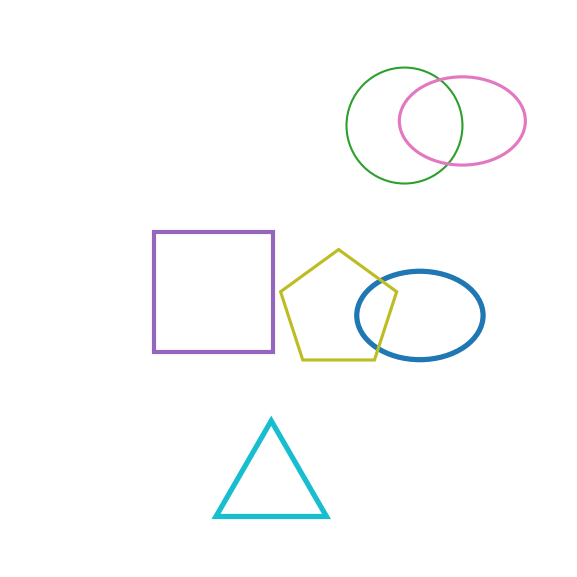[{"shape": "oval", "thickness": 2.5, "radius": 0.55, "center": [0.727, 0.453]}, {"shape": "circle", "thickness": 1, "radius": 0.5, "center": [0.7, 0.782]}, {"shape": "square", "thickness": 2, "radius": 0.52, "center": [0.369, 0.493]}, {"shape": "oval", "thickness": 1.5, "radius": 0.55, "center": [0.801, 0.79]}, {"shape": "pentagon", "thickness": 1.5, "radius": 0.53, "center": [0.586, 0.461]}, {"shape": "triangle", "thickness": 2.5, "radius": 0.55, "center": [0.47, 0.16]}]